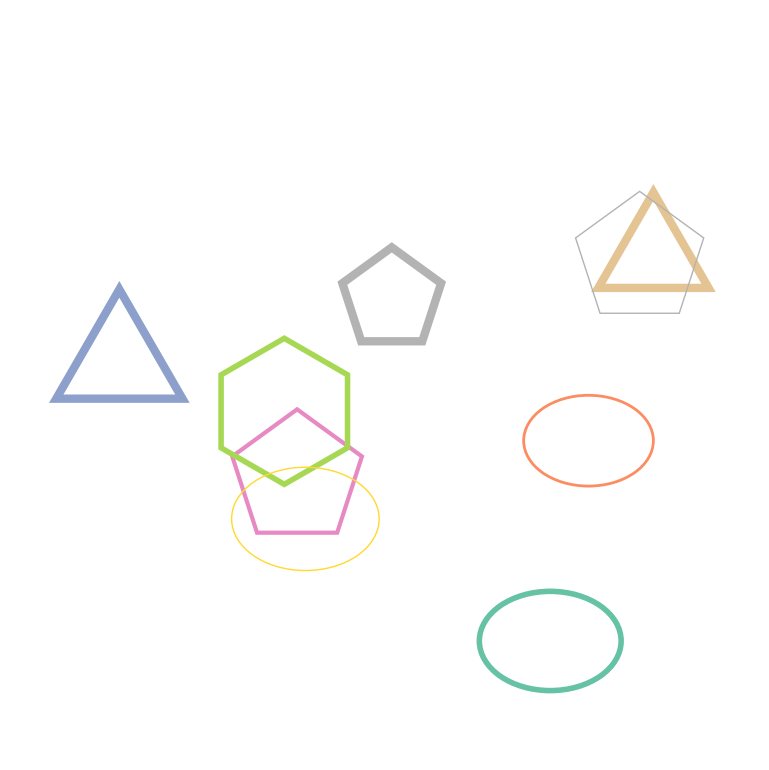[{"shape": "oval", "thickness": 2, "radius": 0.46, "center": [0.715, 0.168]}, {"shape": "oval", "thickness": 1, "radius": 0.42, "center": [0.764, 0.428]}, {"shape": "triangle", "thickness": 3, "radius": 0.47, "center": [0.155, 0.53]}, {"shape": "pentagon", "thickness": 1.5, "radius": 0.44, "center": [0.386, 0.38]}, {"shape": "hexagon", "thickness": 2, "radius": 0.47, "center": [0.369, 0.466]}, {"shape": "oval", "thickness": 0.5, "radius": 0.48, "center": [0.397, 0.326]}, {"shape": "triangle", "thickness": 3, "radius": 0.41, "center": [0.849, 0.667]}, {"shape": "pentagon", "thickness": 0.5, "radius": 0.44, "center": [0.831, 0.664]}, {"shape": "pentagon", "thickness": 3, "radius": 0.34, "center": [0.509, 0.611]}]